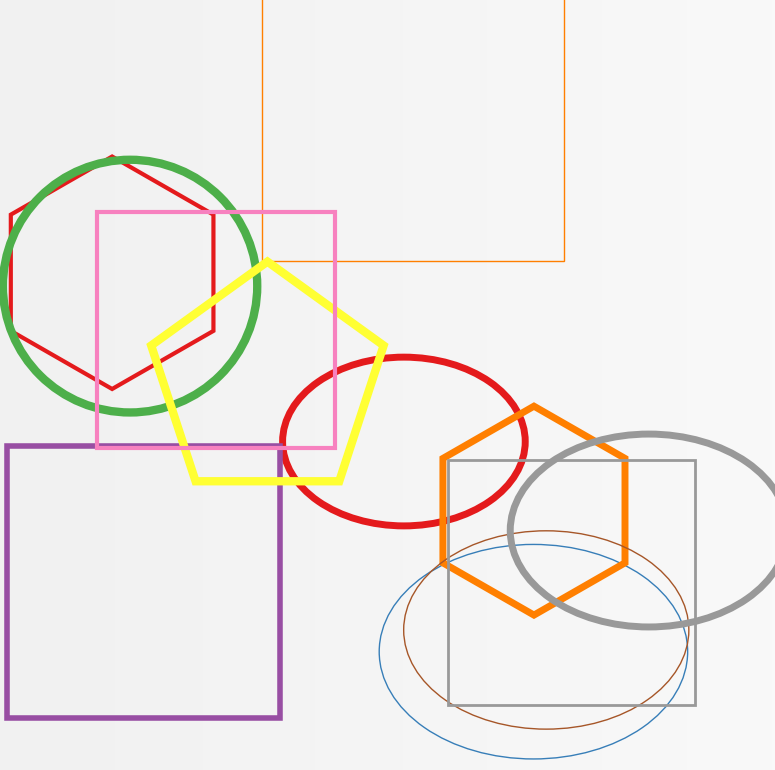[{"shape": "oval", "thickness": 2.5, "radius": 0.78, "center": [0.521, 0.427]}, {"shape": "hexagon", "thickness": 1.5, "radius": 0.75, "center": [0.145, 0.646]}, {"shape": "oval", "thickness": 0.5, "radius": 1.0, "center": [0.688, 0.154]}, {"shape": "circle", "thickness": 3, "radius": 0.82, "center": [0.168, 0.628]}, {"shape": "square", "thickness": 2, "radius": 0.88, "center": [0.185, 0.244]}, {"shape": "hexagon", "thickness": 2.5, "radius": 0.68, "center": [0.689, 0.337]}, {"shape": "square", "thickness": 0.5, "radius": 0.97, "center": [0.533, 0.856]}, {"shape": "pentagon", "thickness": 3, "radius": 0.79, "center": [0.345, 0.503]}, {"shape": "oval", "thickness": 0.5, "radius": 0.92, "center": [0.705, 0.182]}, {"shape": "square", "thickness": 1.5, "radius": 0.77, "center": [0.279, 0.571]}, {"shape": "oval", "thickness": 2.5, "radius": 0.89, "center": [0.837, 0.311]}, {"shape": "square", "thickness": 1, "radius": 0.8, "center": [0.737, 0.244]}]